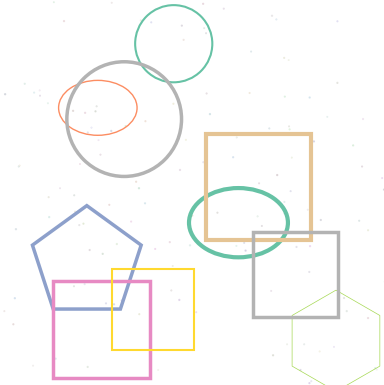[{"shape": "circle", "thickness": 1.5, "radius": 0.5, "center": [0.451, 0.886]}, {"shape": "oval", "thickness": 3, "radius": 0.64, "center": [0.619, 0.422]}, {"shape": "oval", "thickness": 1, "radius": 0.51, "center": [0.254, 0.72]}, {"shape": "pentagon", "thickness": 2.5, "radius": 0.74, "center": [0.225, 0.317]}, {"shape": "square", "thickness": 2.5, "radius": 0.63, "center": [0.263, 0.144]}, {"shape": "hexagon", "thickness": 0.5, "radius": 0.66, "center": [0.873, 0.115]}, {"shape": "square", "thickness": 1.5, "radius": 0.53, "center": [0.397, 0.196]}, {"shape": "square", "thickness": 3, "radius": 0.68, "center": [0.672, 0.514]}, {"shape": "square", "thickness": 2.5, "radius": 0.56, "center": [0.768, 0.287]}, {"shape": "circle", "thickness": 2.5, "radius": 0.74, "center": [0.323, 0.691]}]